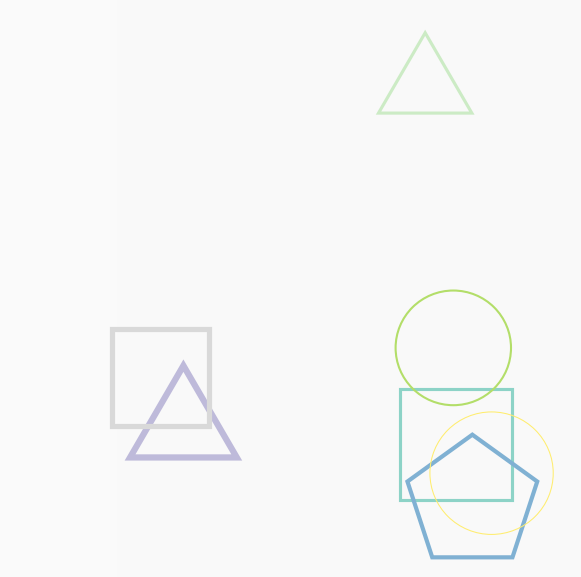[{"shape": "square", "thickness": 1.5, "radius": 0.48, "center": [0.785, 0.229]}, {"shape": "triangle", "thickness": 3, "radius": 0.53, "center": [0.316, 0.26]}, {"shape": "pentagon", "thickness": 2, "radius": 0.59, "center": [0.813, 0.129]}, {"shape": "circle", "thickness": 1, "radius": 0.5, "center": [0.78, 0.397]}, {"shape": "square", "thickness": 2.5, "radius": 0.42, "center": [0.276, 0.346]}, {"shape": "triangle", "thickness": 1.5, "radius": 0.46, "center": [0.731, 0.85]}, {"shape": "circle", "thickness": 0.5, "radius": 0.53, "center": [0.846, 0.18]}]